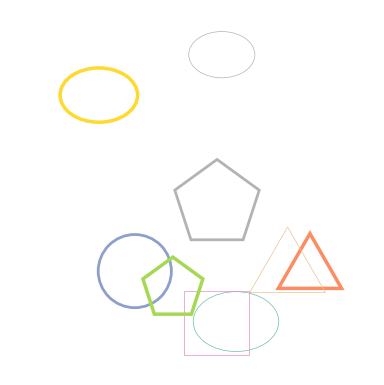[{"shape": "oval", "thickness": 0.5, "radius": 0.56, "center": [0.613, 0.165]}, {"shape": "triangle", "thickness": 2.5, "radius": 0.47, "center": [0.805, 0.298]}, {"shape": "circle", "thickness": 2, "radius": 0.48, "center": [0.35, 0.296]}, {"shape": "square", "thickness": 0.5, "radius": 0.42, "center": [0.561, 0.161]}, {"shape": "pentagon", "thickness": 2.5, "radius": 0.41, "center": [0.449, 0.25]}, {"shape": "oval", "thickness": 2.5, "radius": 0.5, "center": [0.257, 0.753]}, {"shape": "triangle", "thickness": 0.5, "radius": 0.57, "center": [0.747, 0.297]}, {"shape": "oval", "thickness": 0.5, "radius": 0.43, "center": [0.576, 0.858]}, {"shape": "pentagon", "thickness": 2, "radius": 0.58, "center": [0.564, 0.471]}]